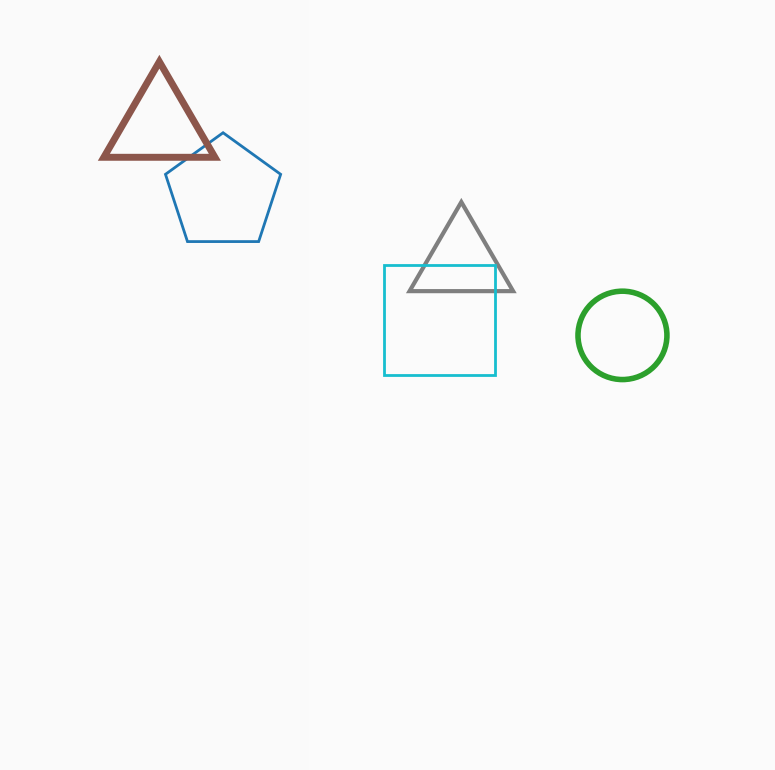[{"shape": "pentagon", "thickness": 1, "radius": 0.39, "center": [0.288, 0.749]}, {"shape": "circle", "thickness": 2, "radius": 0.29, "center": [0.803, 0.564]}, {"shape": "triangle", "thickness": 2.5, "radius": 0.41, "center": [0.206, 0.837]}, {"shape": "triangle", "thickness": 1.5, "radius": 0.39, "center": [0.595, 0.66]}, {"shape": "square", "thickness": 1, "radius": 0.36, "center": [0.567, 0.584]}]